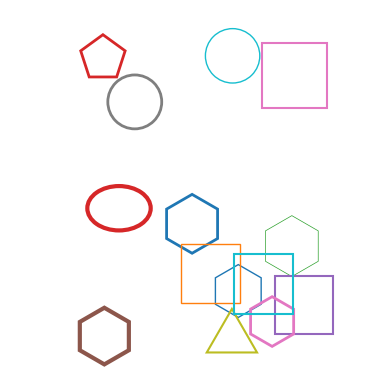[{"shape": "hexagon", "thickness": 2, "radius": 0.38, "center": [0.499, 0.419]}, {"shape": "hexagon", "thickness": 1, "radius": 0.34, "center": [0.619, 0.244]}, {"shape": "square", "thickness": 1, "radius": 0.38, "center": [0.546, 0.29]}, {"shape": "hexagon", "thickness": 0.5, "radius": 0.4, "center": [0.758, 0.361]}, {"shape": "pentagon", "thickness": 2, "radius": 0.3, "center": [0.267, 0.849]}, {"shape": "oval", "thickness": 3, "radius": 0.41, "center": [0.309, 0.459]}, {"shape": "square", "thickness": 1.5, "radius": 0.38, "center": [0.79, 0.209]}, {"shape": "hexagon", "thickness": 3, "radius": 0.37, "center": [0.271, 0.127]}, {"shape": "hexagon", "thickness": 2, "radius": 0.32, "center": [0.707, 0.165]}, {"shape": "square", "thickness": 1.5, "radius": 0.42, "center": [0.765, 0.804]}, {"shape": "circle", "thickness": 2, "radius": 0.35, "center": [0.35, 0.735]}, {"shape": "triangle", "thickness": 1.5, "radius": 0.38, "center": [0.602, 0.122]}, {"shape": "circle", "thickness": 1, "radius": 0.35, "center": [0.604, 0.855]}, {"shape": "square", "thickness": 1.5, "radius": 0.39, "center": [0.684, 0.263]}]